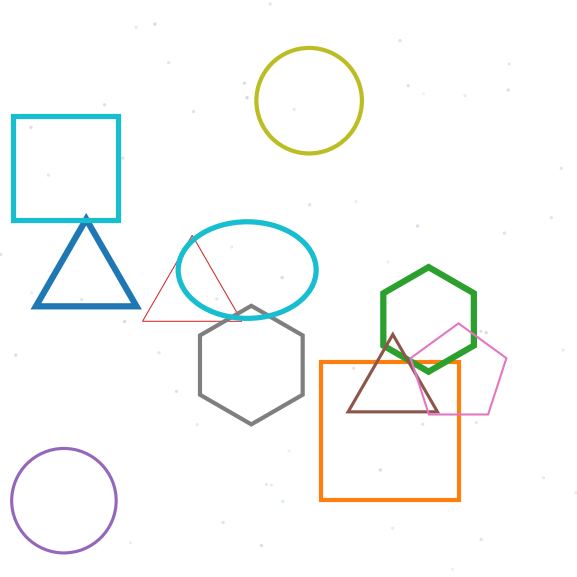[{"shape": "triangle", "thickness": 3, "radius": 0.5, "center": [0.149, 0.519]}, {"shape": "square", "thickness": 2, "radius": 0.6, "center": [0.676, 0.253]}, {"shape": "hexagon", "thickness": 3, "radius": 0.45, "center": [0.742, 0.446]}, {"shape": "triangle", "thickness": 0.5, "radius": 0.5, "center": [0.333, 0.492]}, {"shape": "circle", "thickness": 1.5, "radius": 0.45, "center": [0.111, 0.132]}, {"shape": "triangle", "thickness": 1.5, "radius": 0.45, "center": [0.68, 0.331]}, {"shape": "pentagon", "thickness": 1, "radius": 0.44, "center": [0.794, 0.352]}, {"shape": "hexagon", "thickness": 2, "radius": 0.51, "center": [0.435, 0.367]}, {"shape": "circle", "thickness": 2, "radius": 0.46, "center": [0.535, 0.825]}, {"shape": "oval", "thickness": 2.5, "radius": 0.6, "center": [0.428, 0.531]}, {"shape": "square", "thickness": 2.5, "radius": 0.45, "center": [0.113, 0.708]}]